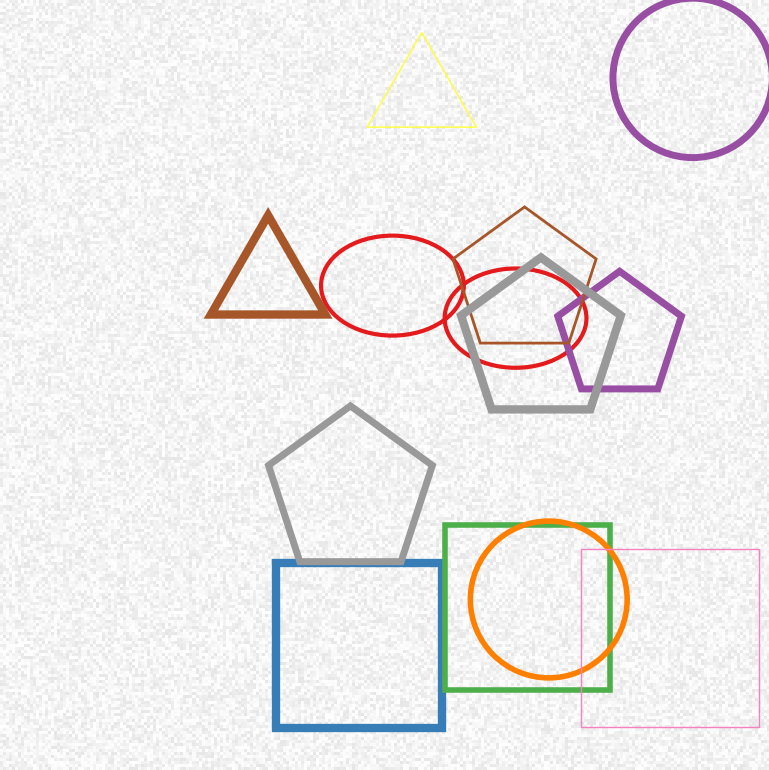[{"shape": "oval", "thickness": 1.5, "radius": 0.46, "center": [0.51, 0.629]}, {"shape": "oval", "thickness": 1.5, "radius": 0.46, "center": [0.67, 0.587]}, {"shape": "square", "thickness": 3, "radius": 0.54, "center": [0.466, 0.161]}, {"shape": "square", "thickness": 2, "radius": 0.54, "center": [0.685, 0.212]}, {"shape": "pentagon", "thickness": 2.5, "radius": 0.42, "center": [0.805, 0.563]}, {"shape": "circle", "thickness": 2.5, "radius": 0.52, "center": [0.9, 0.899]}, {"shape": "circle", "thickness": 2, "radius": 0.51, "center": [0.713, 0.221]}, {"shape": "triangle", "thickness": 0.5, "radius": 0.41, "center": [0.548, 0.876]}, {"shape": "triangle", "thickness": 3, "radius": 0.43, "center": [0.348, 0.634]}, {"shape": "pentagon", "thickness": 1, "radius": 0.49, "center": [0.681, 0.634]}, {"shape": "square", "thickness": 0.5, "radius": 0.58, "center": [0.87, 0.171]}, {"shape": "pentagon", "thickness": 2.5, "radius": 0.56, "center": [0.455, 0.361]}, {"shape": "pentagon", "thickness": 3, "radius": 0.55, "center": [0.703, 0.557]}]